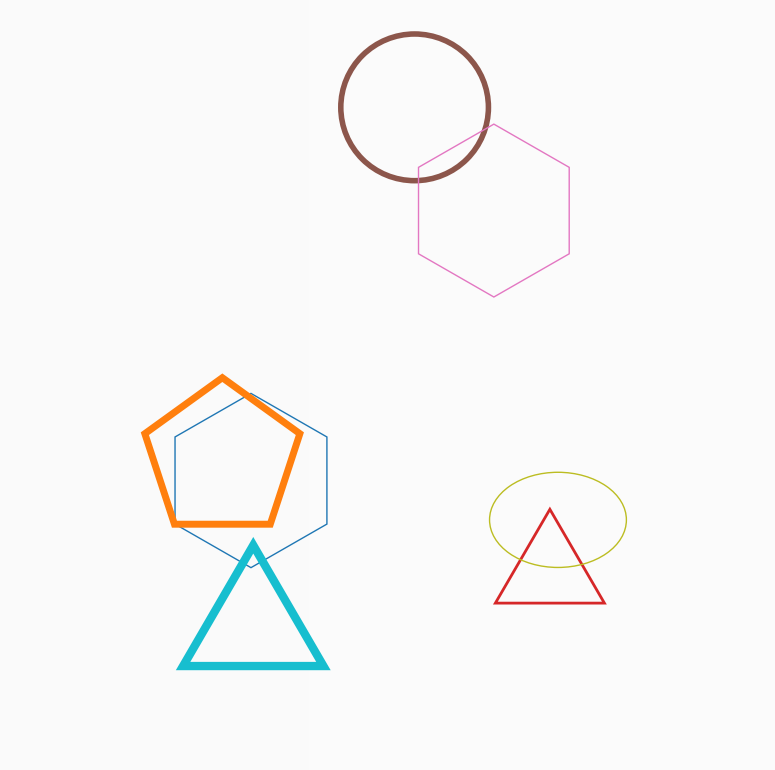[{"shape": "hexagon", "thickness": 0.5, "radius": 0.57, "center": [0.324, 0.376]}, {"shape": "pentagon", "thickness": 2.5, "radius": 0.53, "center": [0.287, 0.404]}, {"shape": "triangle", "thickness": 1, "radius": 0.41, "center": [0.71, 0.257]}, {"shape": "circle", "thickness": 2, "radius": 0.48, "center": [0.535, 0.861]}, {"shape": "hexagon", "thickness": 0.5, "radius": 0.56, "center": [0.637, 0.727]}, {"shape": "oval", "thickness": 0.5, "radius": 0.44, "center": [0.72, 0.325]}, {"shape": "triangle", "thickness": 3, "radius": 0.52, "center": [0.327, 0.187]}]